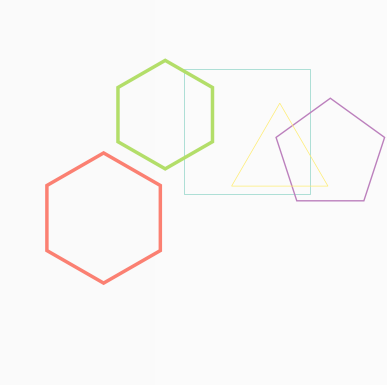[{"shape": "square", "thickness": 0.5, "radius": 0.81, "center": [0.637, 0.658]}, {"shape": "hexagon", "thickness": 2.5, "radius": 0.85, "center": [0.267, 0.434]}, {"shape": "hexagon", "thickness": 2.5, "radius": 0.7, "center": [0.426, 0.702]}, {"shape": "pentagon", "thickness": 1, "radius": 0.74, "center": [0.852, 0.598]}, {"shape": "triangle", "thickness": 0.5, "radius": 0.72, "center": [0.722, 0.588]}]